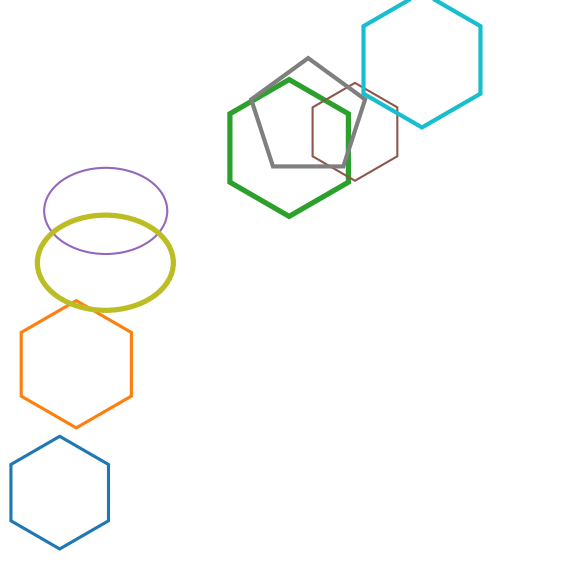[{"shape": "hexagon", "thickness": 1.5, "radius": 0.49, "center": [0.103, 0.146]}, {"shape": "hexagon", "thickness": 1.5, "radius": 0.55, "center": [0.132, 0.368]}, {"shape": "hexagon", "thickness": 2.5, "radius": 0.59, "center": [0.501, 0.743]}, {"shape": "oval", "thickness": 1, "radius": 0.53, "center": [0.183, 0.634]}, {"shape": "hexagon", "thickness": 1, "radius": 0.42, "center": [0.615, 0.771]}, {"shape": "pentagon", "thickness": 2, "radius": 0.52, "center": [0.534, 0.795]}, {"shape": "oval", "thickness": 2.5, "radius": 0.59, "center": [0.182, 0.544]}, {"shape": "hexagon", "thickness": 2, "radius": 0.58, "center": [0.731, 0.895]}]